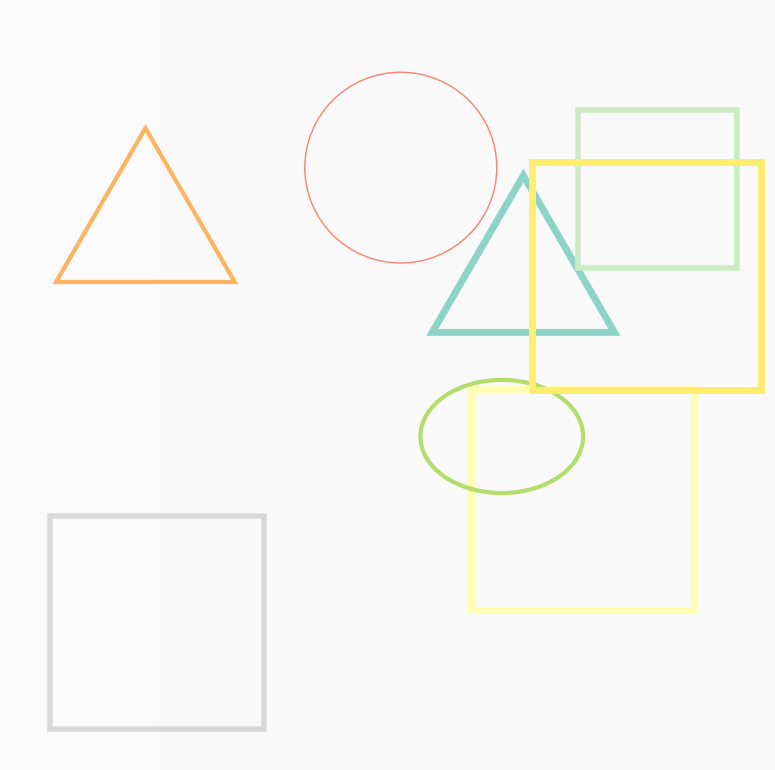[{"shape": "triangle", "thickness": 2.5, "radius": 0.68, "center": [0.675, 0.636]}, {"shape": "square", "thickness": 2.5, "radius": 0.72, "center": [0.752, 0.351]}, {"shape": "circle", "thickness": 0.5, "radius": 0.62, "center": [0.517, 0.782]}, {"shape": "triangle", "thickness": 1.5, "radius": 0.67, "center": [0.188, 0.7]}, {"shape": "oval", "thickness": 1.5, "radius": 0.52, "center": [0.647, 0.433]}, {"shape": "square", "thickness": 2, "radius": 0.69, "center": [0.203, 0.192]}, {"shape": "square", "thickness": 2, "radius": 0.51, "center": [0.848, 0.754]}, {"shape": "square", "thickness": 2.5, "radius": 0.74, "center": [0.834, 0.642]}]